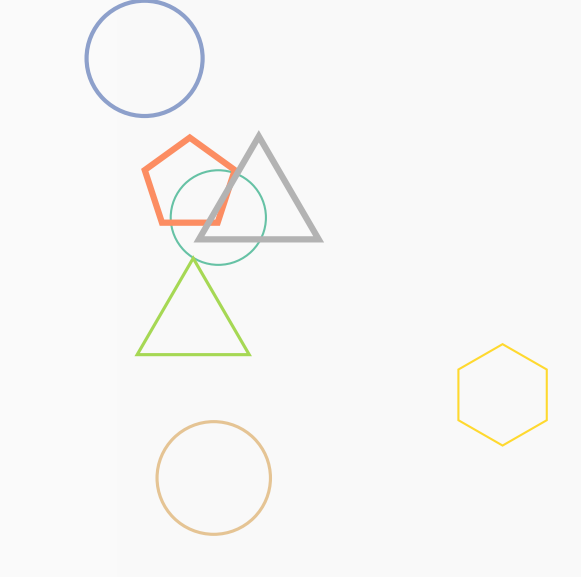[{"shape": "circle", "thickness": 1, "radius": 0.41, "center": [0.376, 0.622]}, {"shape": "pentagon", "thickness": 3, "radius": 0.41, "center": [0.327, 0.679]}, {"shape": "circle", "thickness": 2, "radius": 0.5, "center": [0.249, 0.898]}, {"shape": "triangle", "thickness": 1.5, "radius": 0.56, "center": [0.332, 0.441]}, {"shape": "hexagon", "thickness": 1, "radius": 0.44, "center": [0.865, 0.315]}, {"shape": "circle", "thickness": 1.5, "radius": 0.49, "center": [0.368, 0.171]}, {"shape": "triangle", "thickness": 3, "radius": 0.59, "center": [0.445, 0.644]}]